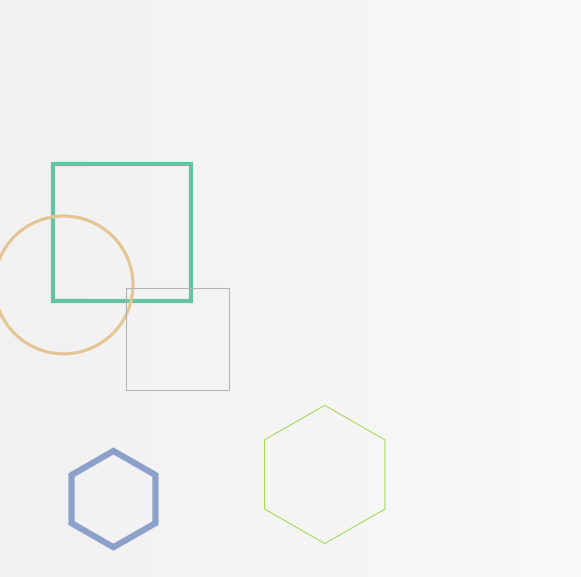[{"shape": "square", "thickness": 2, "radius": 0.59, "center": [0.21, 0.596]}, {"shape": "hexagon", "thickness": 3, "radius": 0.42, "center": [0.195, 0.135]}, {"shape": "hexagon", "thickness": 0.5, "radius": 0.6, "center": [0.559, 0.178]}, {"shape": "circle", "thickness": 1.5, "radius": 0.6, "center": [0.11, 0.506]}, {"shape": "square", "thickness": 0.5, "radius": 0.44, "center": [0.305, 0.412]}]